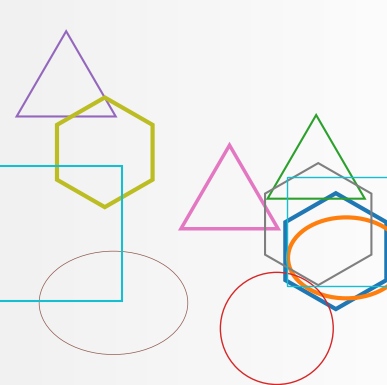[{"shape": "hexagon", "thickness": 3, "radius": 0.75, "center": [0.867, 0.348]}, {"shape": "oval", "thickness": 3, "radius": 0.75, "center": [0.893, 0.33]}, {"shape": "triangle", "thickness": 1.5, "radius": 0.72, "center": [0.816, 0.556]}, {"shape": "circle", "thickness": 1, "radius": 0.73, "center": [0.714, 0.147]}, {"shape": "triangle", "thickness": 1.5, "radius": 0.74, "center": [0.171, 0.771]}, {"shape": "oval", "thickness": 0.5, "radius": 0.96, "center": [0.293, 0.213]}, {"shape": "triangle", "thickness": 2.5, "radius": 0.72, "center": [0.592, 0.478]}, {"shape": "hexagon", "thickness": 1.5, "radius": 0.79, "center": [0.821, 0.418]}, {"shape": "hexagon", "thickness": 3, "radius": 0.71, "center": [0.27, 0.604]}, {"shape": "square", "thickness": 1.5, "radius": 0.88, "center": [0.138, 0.394]}, {"shape": "square", "thickness": 1, "radius": 0.71, "center": [0.883, 0.398]}]